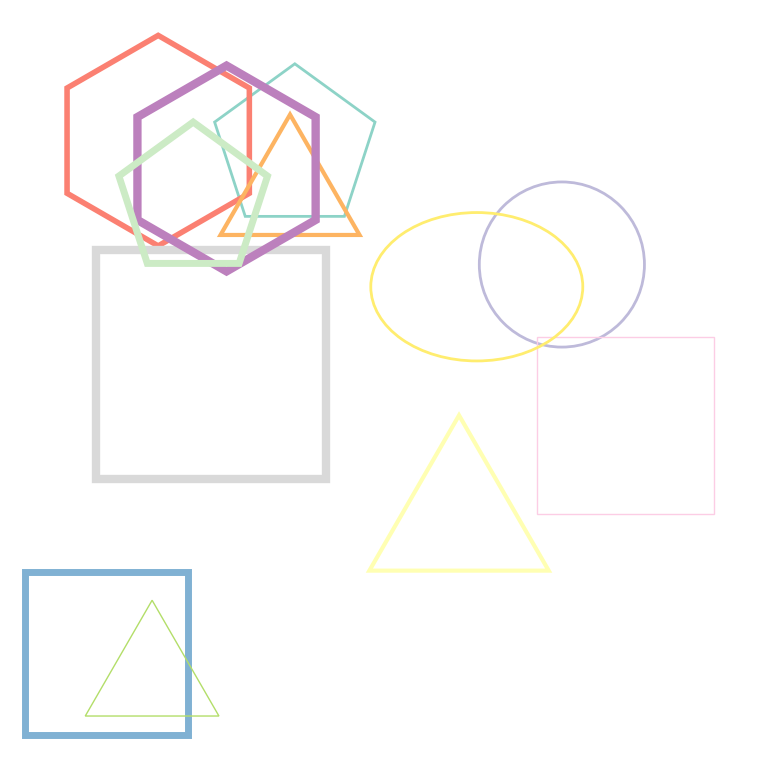[{"shape": "pentagon", "thickness": 1, "radius": 0.55, "center": [0.383, 0.808]}, {"shape": "triangle", "thickness": 1.5, "radius": 0.67, "center": [0.596, 0.326]}, {"shape": "circle", "thickness": 1, "radius": 0.54, "center": [0.73, 0.656]}, {"shape": "hexagon", "thickness": 2, "radius": 0.68, "center": [0.205, 0.817]}, {"shape": "square", "thickness": 2.5, "radius": 0.53, "center": [0.138, 0.152]}, {"shape": "triangle", "thickness": 1.5, "radius": 0.52, "center": [0.377, 0.747]}, {"shape": "triangle", "thickness": 0.5, "radius": 0.5, "center": [0.198, 0.12]}, {"shape": "square", "thickness": 0.5, "radius": 0.57, "center": [0.812, 0.447]}, {"shape": "square", "thickness": 3, "radius": 0.74, "center": [0.274, 0.527]}, {"shape": "hexagon", "thickness": 3, "radius": 0.67, "center": [0.294, 0.781]}, {"shape": "pentagon", "thickness": 2.5, "radius": 0.51, "center": [0.251, 0.74]}, {"shape": "oval", "thickness": 1, "radius": 0.69, "center": [0.619, 0.628]}]